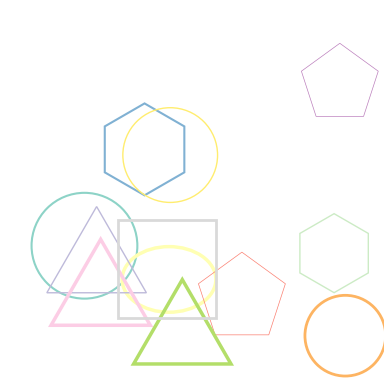[{"shape": "circle", "thickness": 1.5, "radius": 0.69, "center": [0.219, 0.362]}, {"shape": "oval", "thickness": 2.5, "radius": 0.61, "center": [0.439, 0.274]}, {"shape": "triangle", "thickness": 1, "radius": 0.75, "center": [0.251, 0.314]}, {"shape": "pentagon", "thickness": 0.5, "radius": 0.59, "center": [0.628, 0.226]}, {"shape": "hexagon", "thickness": 1.5, "radius": 0.6, "center": [0.375, 0.612]}, {"shape": "circle", "thickness": 2, "radius": 0.52, "center": [0.897, 0.128]}, {"shape": "triangle", "thickness": 2.5, "radius": 0.73, "center": [0.473, 0.128]}, {"shape": "triangle", "thickness": 2.5, "radius": 0.74, "center": [0.261, 0.23]}, {"shape": "square", "thickness": 2, "radius": 0.64, "center": [0.433, 0.301]}, {"shape": "pentagon", "thickness": 0.5, "radius": 0.52, "center": [0.883, 0.783]}, {"shape": "hexagon", "thickness": 1, "radius": 0.51, "center": [0.868, 0.342]}, {"shape": "circle", "thickness": 1, "radius": 0.62, "center": [0.442, 0.597]}]